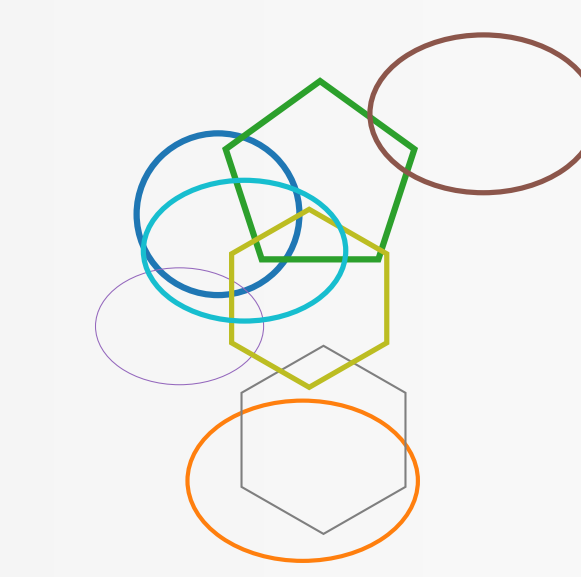[{"shape": "circle", "thickness": 3, "radius": 0.7, "center": [0.375, 0.628]}, {"shape": "oval", "thickness": 2, "radius": 0.99, "center": [0.521, 0.167]}, {"shape": "pentagon", "thickness": 3, "radius": 0.85, "center": [0.551, 0.688]}, {"shape": "oval", "thickness": 0.5, "radius": 0.72, "center": [0.309, 0.434]}, {"shape": "oval", "thickness": 2.5, "radius": 0.98, "center": [0.832, 0.802]}, {"shape": "hexagon", "thickness": 1, "radius": 0.81, "center": [0.557, 0.237]}, {"shape": "hexagon", "thickness": 2.5, "radius": 0.77, "center": [0.532, 0.483]}, {"shape": "oval", "thickness": 2.5, "radius": 0.87, "center": [0.421, 0.565]}]